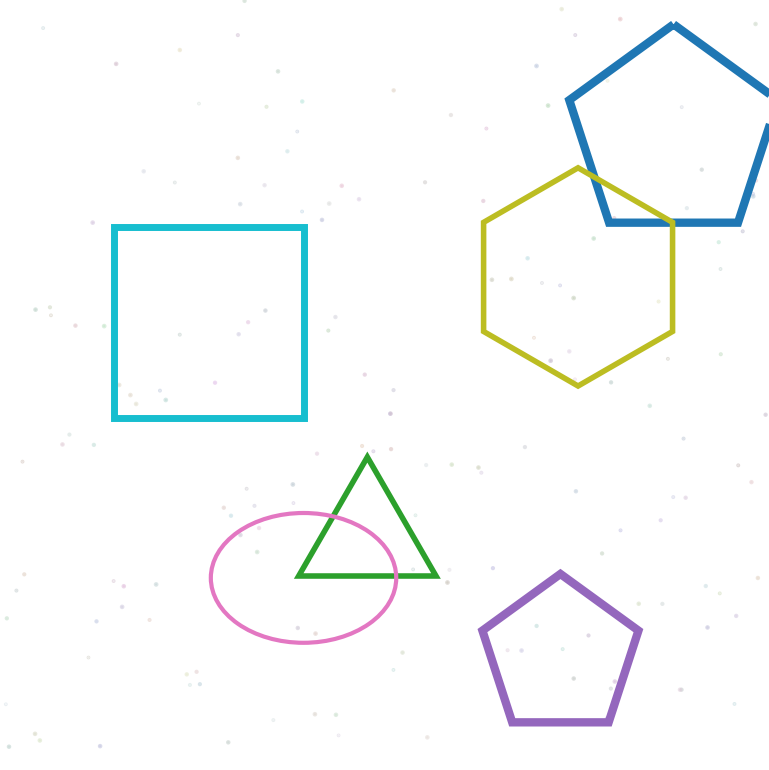[{"shape": "pentagon", "thickness": 3, "radius": 0.71, "center": [0.875, 0.826]}, {"shape": "triangle", "thickness": 2, "radius": 0.51, "center": [0.477, 0.303]}, {"shape": "pentagon", "thickness": 3, "radius": 0.53, "center": [0.728, 0.148]}, {"shape": "oval", "thickness": 1.5, "radius": 0.6, "center": [0.394, 0.249]}, {"shape": "hexagon", "thickness": 2, "radius": 0.71, "center": [0.751, 0.64]}, {"shape": "square", "thickness": 2.5, "radius": 0.62, "center": [0.271, 0.581]}]